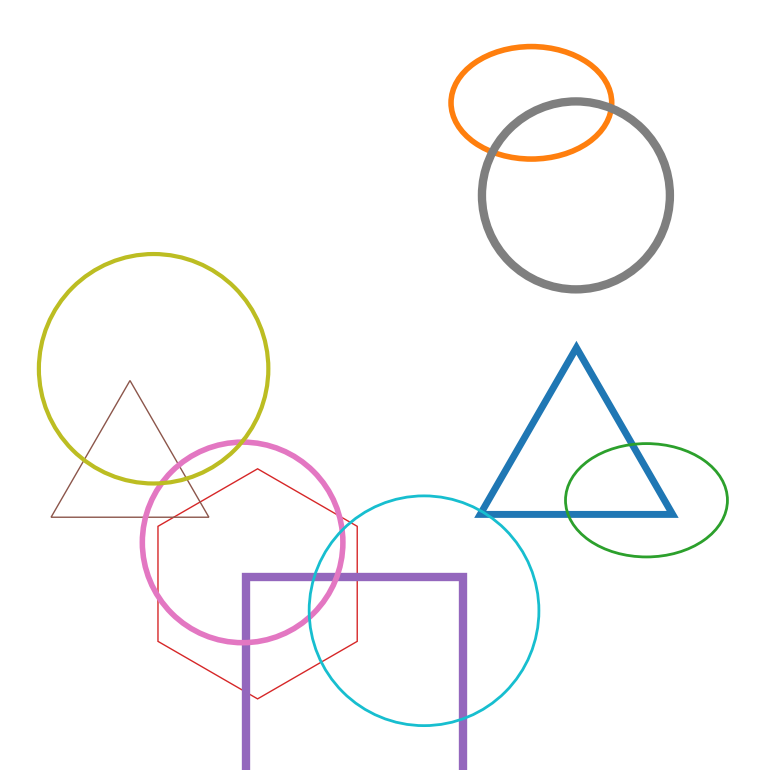[{"shape": "triangle", "thickness": 2.5, "radius": 0.72, "center": [0.749, 0.404]}, {"shape": "oval", "thickness": 2, "radius": 0.52, "center": [0.69, 0.866]}, {"shape": "oval", "thickness": 1, "radius": 0.53, "center": [0.84, 0.35]}, {"shape": "hexagon", "thickness": 0.5, "radius": 0.75, "center": [0.335, 0.242]}, {"shape": "square", "thickness": 3, "radius": 0.71, "center": [0.46, 0.109]}, {"shape": "triangle", "thickness": 0.5, "radius": 0.59, "center": [0.169, 0.387]}, {"shape": "circle", "thickness": 2, "radius": 0.65, "center": [0.315, 0.296]}, {"shape": "circle", "thickness": 3, "radius": 0.61, "center": [0.748, 0.746]}, {"shape": "circle", "thickness": 1.5, "radius": 0.75, "center": [0.199, 0.521]}, {"shape": "circle", "thickness": 1, "radius": 0.75, "center": [0.551, 0.207]}]